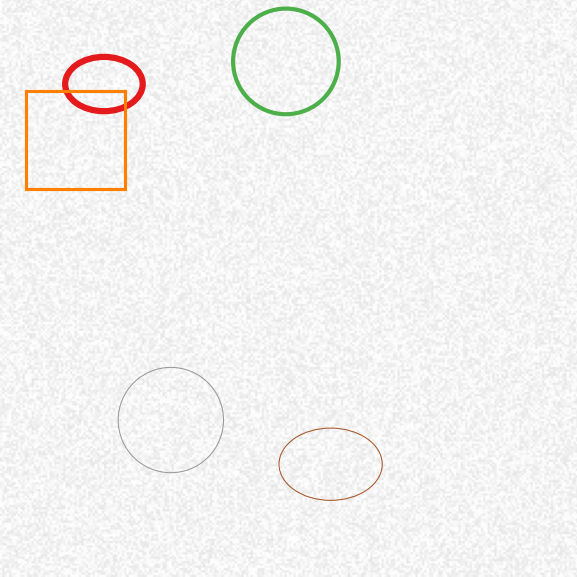[{"shape": "oval", "thickness": 3, "radius": 0.34, "center": [0.18, 0.854]}, {"shape": "circle", "thickness": 2, "radius": 0.46, "center": [0.495, 0.893]}, {"shape": "square", "thickness": 1.5, "radius": 0.43, "center": [0.131, 0.757]}, {"shape": "oval", "thickness": 0.5, "radius": 0.45, "center": [0.573, 0.195]}, {"shape": "circle", "thickness": 0.5, "radius": 0.46, "center": [0.296, 0.272]}]